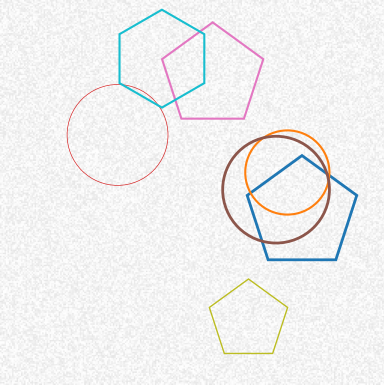[{"shape": "pentagon", "thickness": 2, "radius": 0.75, "center": [0.784, 0.446]}, {"shape": "circle", "thickness": 1.5, "radius": 0.55, "center": [0.746, 0.552]}, {"shape": "circle", "thickness": 0.5, "radius": 0.66, "center": [0.305, 0.649]}, {"shape": "circle", "thickness": 2, "radius": 0.69, "center": [0.717, 0.507]}, {"shape": "pentagon", "thickness": 1.5, "radius": 0.69, "center": [0.552, 0.804]}, {"shape": "pentagon", "thickness": 1, "radius": 0.53, "center": [0.645, 0.168]}, {"shape": "hexagon", "thickness": 1.5, "radius": 0.64, "center": [0.421, 0.848]}]